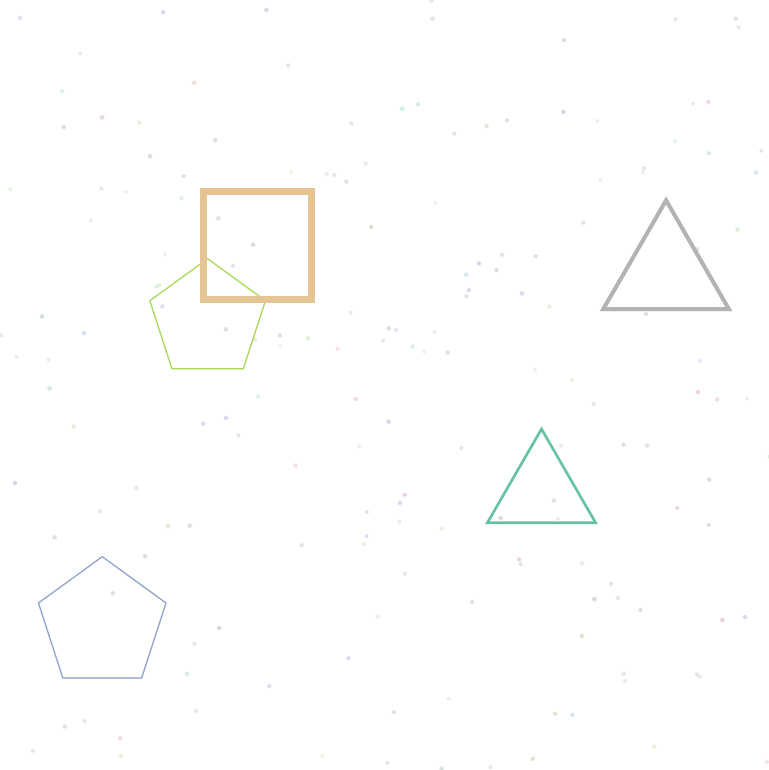[{"shape": "triangle", "thickness": 1, "radius": 0.41, "center": [0.703, 0.362]}, {"shape": "pentagon", "thickness": 0.5, "radius": 0.44, "center": [0.133, 0.19]}, {"shape": "pentagon", "thickness": 0.5, "radius": 0.39, "center": [0.27, 0.585]}, {"shape": "square", "thickness": 2.5, "radius": 0.35, "center": [0.334, 0.682]}, {"shape": "triangle", "thickness": 1.5, "radius": 0.47, "center": [0.865, 0.646]}]